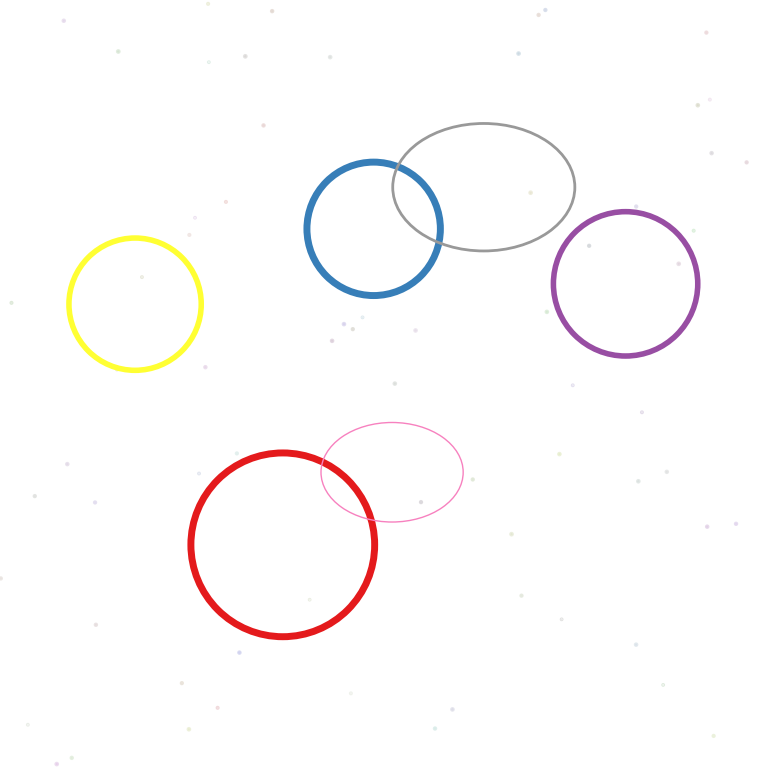[{"shape": "circle", "thickness": 2.5, "radius": 0.6, "center": [0.367, 0.292]}, {"shape": "circle", "thickness": 2.5, "radius": 0.43, "center": [0.485, 0.703]}, {"shape": "circle", "thickness": 2, "radius": 0.47, "center": [0.812, 0.631]}, {"shape": "circle", "thickness": 2, "radius": 0.43, "center": [0.175, 0.605]}, {"shape": "oval", "thickness": 0.5, "radius": 0.46, "center": [0.509, 0.387]}, {"shape": "oval", "thickness": 1, "radius": 0.59, "center": [0.628, 0.757]}]